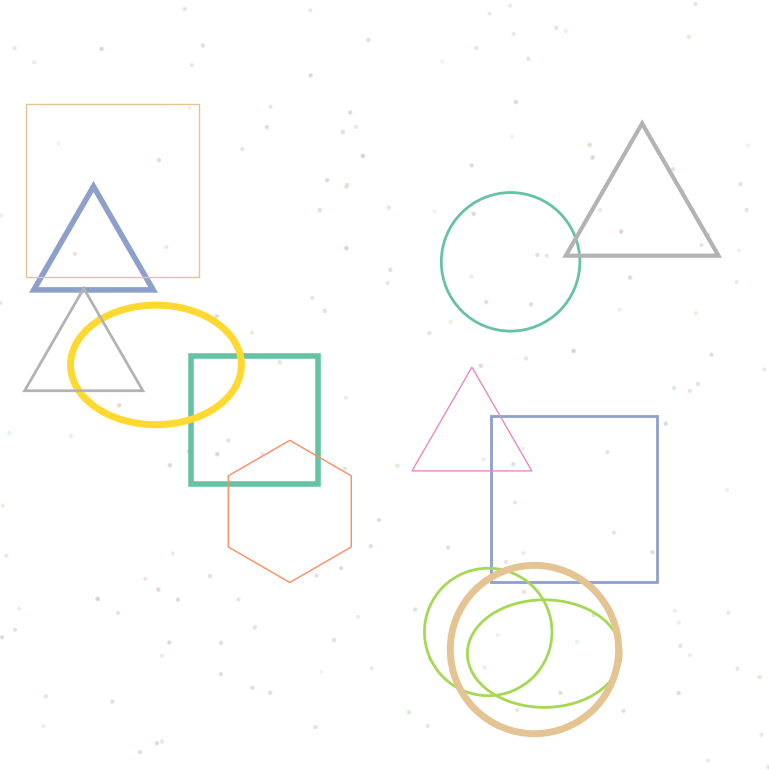[{"shape": "circle", "thickness": 1, "radius": 0.45, "center": [0.663, 0.66]}, {"shape": "square", "thickness": 2, "radius": 0.41, "center": [0.331, 0.455]}, {"shape": "hexagon", "thickness": 0.5, "radius": 0.46, "center": [0.376, 0.336]}, {"shape": "triangle", "thickness": 2, "radius": 0.45, "center": [0.121, 0.668]}, {"shape": "square", "thickness": 1, "radius": 0.54, "center": [0.746, 0.352]}, {"shape": "triangle", "thickness": 0.5, "radius": 0.45, "center": [0.613, 0.433]}, {"shape": "oval", "thickness": 1, "radius": 0.5, "center": [0.707, 0.151]}, {"shape": "circle", "thickness": 1, "radius": 0.41, "center": [0.634, 0.179]}, {"shape": "oval", "thickness": 2.5, "radius": 0.55, "center": [0.203, 0.526]}, {"shape": "circle", "thickness": 2.5, "radius": 0.55, "center": [0.694, 0.156]}, {"shape": "square", "thickness": 0.5, "radius": 0.56, "center": [0.146, 0.753]}, {"shape": "triangle", "thickness": 1, "radius": 0.44, "center": [0.109, 0.537]}, {"shape": "triangle", "thickness": 1.5, "radius": 0.57, "center": [0.834, 0.725]}]